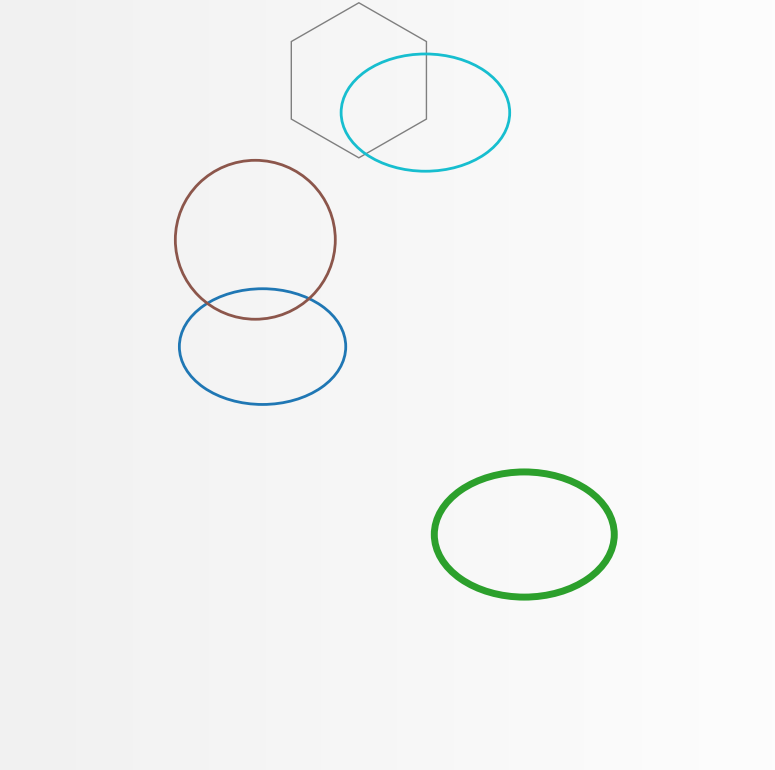[{"shape": "oval", "thickness": 1, "radius": 0.54, "center": [0.339, 0.55]}, {"shape": "oval", "thickness": 2.5, "radius": 0.58, "center": [0.676, 0.306]}, {"shape": "circle", "thickness": 1, "radius": 0.52, "center": [0.329, 0.689]}, {"shape": "hexagon", "thickness": 0.5, "radius": 0.5, "center": [0.463, 0.896]}, {"shape": "oval", "thickness": 1, "radius": 0.54, "center": [0.549, 0.854]}]